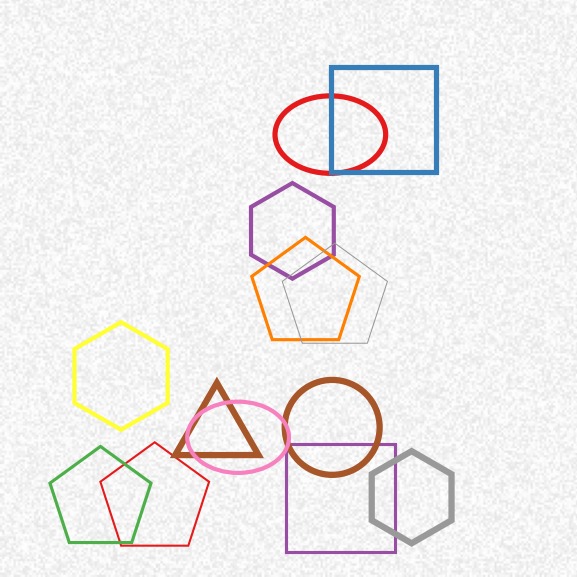[{"shape": "oval", "thickness": 2.5, "radius": 0.48, "center": [0.572, 0.766]}, {"shape": "pentagon", "thickness": 1, "radius": 0.49, "center": [0.268, 0.134]}, {"shape": "square", "thickness": 2.5, "radius": 0.45, "center": [0.664, 0.792]}, {"shape": "pentagon", "thickness": 1.5, "radius": 0.46, "center": [0.174, 0.134]}, {"shape": "hexagon", "thickness": 2, "radius": 0.41, "center": [0.506, 0.599]}, {"shape": "square", "thickness": 1.5, "radius": 0.47, "center": [0.589, 0.137]}, {"shape": "pentagon", "thickness": 1.5, "radius": 0.49, "center": [0.529, 0.49]}, {"shape": "hexagon", "thickness": 2, "radius": 0.47, "center": [0.21, 0.348]}, {"shape": "circle", "thickness": 3, "radius": 0.41, "center": [0.575, 0.259]}, {"shape": "triangle", "thickness": 3, "radius": 0.42, "center": [0.376, 0.253]}, {"shape": "oval", "thickness": 2, "radius": 0.44, "center": [0.412, 0.242]}, {"shape": "pentagon", "thickness": 0.5, "radius": 0.48, "center": [0.58, 0.482]}, {"shape": "hexagon", "thickness": 3, "radius": 0.4, "center": [0.713, 0.138]}]